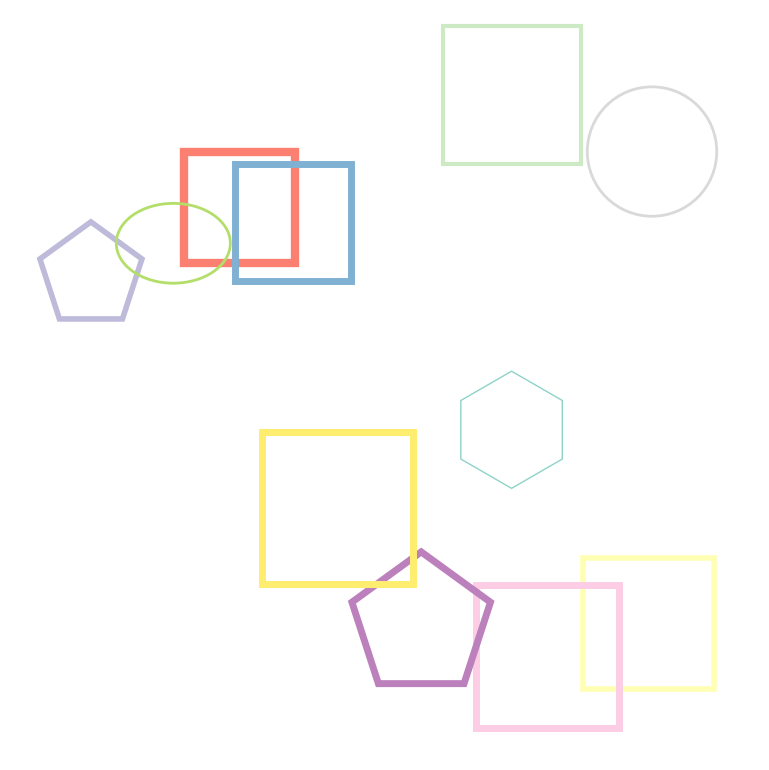[{"shape": "hexagon", "thickness": 0.5, "radius": 0.38, "center": [0.664, 0.442]}, {"shape": "square", "thickness": 2, "radius": 0.43, "center": [0.843, 0.191]}, {"shape": "pentagon", "thickness": 2, "radius": 0.35, "center": [0.118, 0.642]}, {"shape": "square", "thickness": 3, "radius": 0.36, "center": [0.31, 0.731]}, {"shape": "square", "thickness": 2.5, "radius": 0.38, "center": [0.38, 0.711]}, {"shape": "oval", "thickness": 1, "radius": 0.37, "center": [0.225, 0.684]}, {"shape": "square", "thickness": 2.5, "radius": 0.46, "center": [0.711, 0.148]}, {"shape": "circle", "thickness": 1, "radius": 0.42, "center": [0.847, 0.803]}, {"shape": "pentagon", "thickness": 2.5, "radius": 0.47, "center": [0.547, 0.189]}, {"shape": "square", "thickness": 1.5, "radius": 0.45, "center": [0.665, 0.876]}, {"shape": "square", "thickness": 2.5, "radius": 0.49, "center": [0.438, 0.34]}]